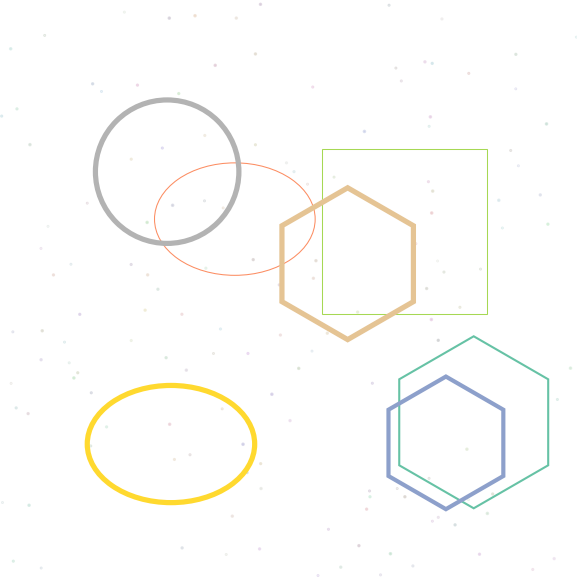[{"shape": "hexagon", "thickness": 1, "radius": 0.74, "center": [0.82, 0.268]}, {"shape": "oval", "thickness": 0.5, "radius": 0.7, "center": [0.407, 0.62]}, {"shape": "hexagon", "thickness": 2, "radius": 0.57, "center": [0.772, 0.232]}, {"shape": "square", "thickness": 0.5, "radius": 0.71, "center": [0.7, 0.598]}, {"shape": "oval", "thickness": 2.5, "radius": 0.72, "center": [0.296, 0.23]}, {"shape": "hexagon", "thickness": 2.5, "radius": 0.66, "center": [0.602, 0.543]}, {"shape": "circle", "thickness": 2.5, "radius": 0.62, "center": [0.289, 0.702]}]